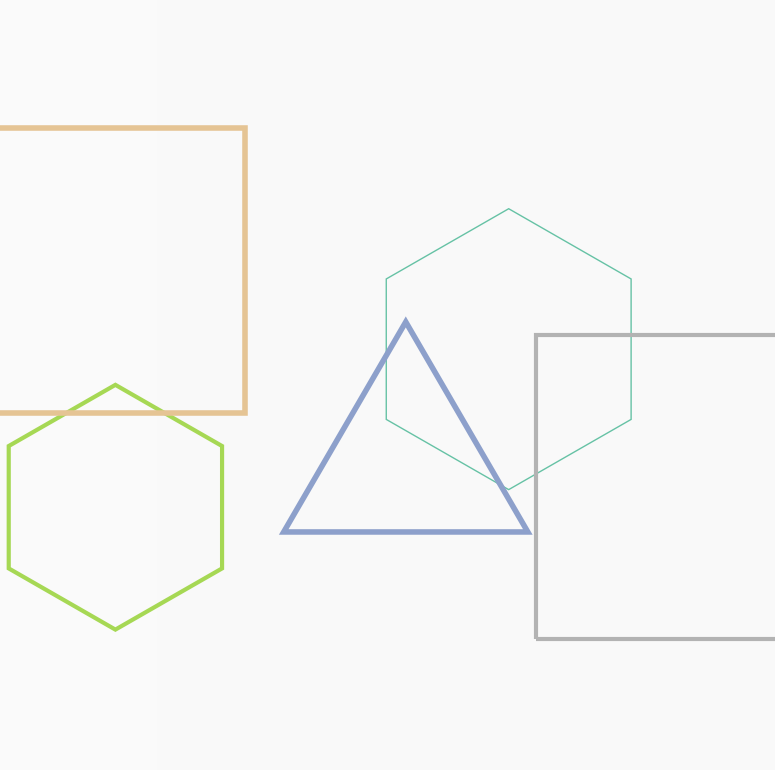[{"shape": "hexagon", "thickness": 0.5, "radius": 0.91, "center": [0.656, 0.547]}, {"shape": "triangle", "thickness": 2, "radius": 0.91, "center": [0.524, 0.4]}, {"shape": "hexagon", "thickness": 1.5, "radius": 0.79, "center": [0.149, 0.341]}, {"shape": "square", "thickness": 2, "radius": 0.93, "center": [0.131, 0.649]}, {"shape": "square", "thickness": 1.5, "radius": 0.99, "center": [0.889, 0.368]}]